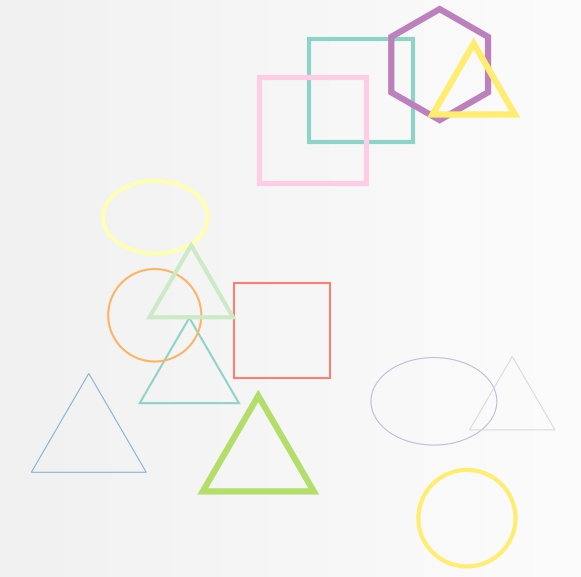[{"shape": "triangle", "thickness": 1, "radius": 0.49, "center": [0.326, 0.35]}, {"shape": "square", "thickness": 2, "radius": 0.45, "center": [0.621, 0.843]}, {"shape": "oval", "thickness": 2, "radius": 0.45, "center": [0.267, 0.623]}, {"shape": "oval", "thickness": 0.5, "radius": 0.54, "center": [0.746, 0.304]}, {"shape": "square", "thickness": 1, "radius": 0.41, "center": [0.485, 0.427]}, {"shape": "triangle", "thickness": 0.5, "radius": 0.57, "center": [0.153, 0.238]}, {"shape": "circle", "thickness": 1, "radius": 0.4, "center": [0.266, 0.453]}, {"shape": "triangle", "thickness": 3, "radius": 0.55, "center": [0.444, 0.203]}, {"shape": "square", "thickness": 2.5, "radius": 0.46, "center": [0.538, 0.775]}, {"shape": "triangle", "thickness": 0.5, "radius": 0.42, "center": [0.881, 0.297]}, {"shape": "hexagon", "thickness": 3, "radius": 0.48, "center": [0.756, 0.887]}, {"shape": "triangle", "thickness": 2, "radius": 0.42, "center": [0.329, 0.491]}, {"shape": "triangle", "thickness": 3, "radius": 0.41, "center": [0.815, 0.842]}, {"shape": "circle", "thickness": 2, "radius": 0.42, "center": [0.803, 0.102]}]